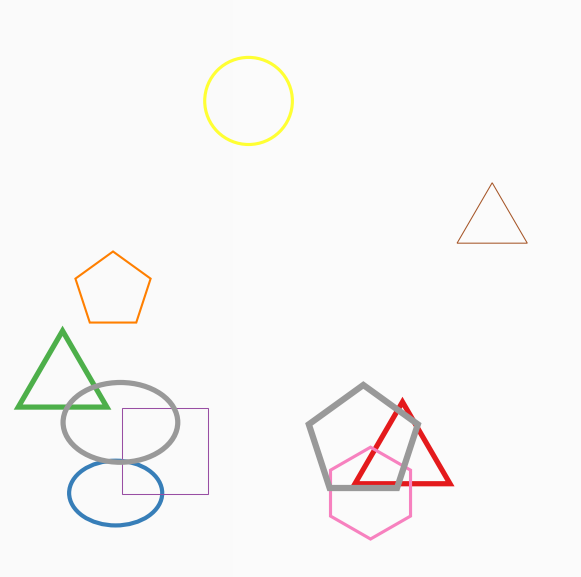[{"shape": "triangle", "thickness": 2.5, "radius": 0.47, "center": [0.692, 0.209]}, {"shape": "oval", "thickness": 2, "radius": 0.4, "center": [0.199, 0.145]}, {"shape": "triangle", "thickness": 2.5, "radius": 0.44, "center": [0.108, 0.338]}, {"shape": "square", "thickness": 0.5, "radius": 0.37, "center": [0.284, 0.218]}, {"shape": "pentagon", "thickness": 1, "radius": 0.34, "center": [0.194, 0.496]}, {"shape": "circle", "thickness": 1.5, "radius": 0.38, "center": [0.428, 0.824]}, {"shape": "triangle", "thickness": 0.5, "radius": 0.35, "center": [0.847, 0.613]}, {"shape": "hexagon", "thickness": 1.5, "radius": 0.4, "center": [0.637, 0.145]}, {"shape": "oval", "thickness": 2.5, "radius": 0.49, "center": [0.207, 0.268]}, {"shape": "pentagon", "thickness": 3, "radius": 0.49, "center": [0.625, 0.234]}]